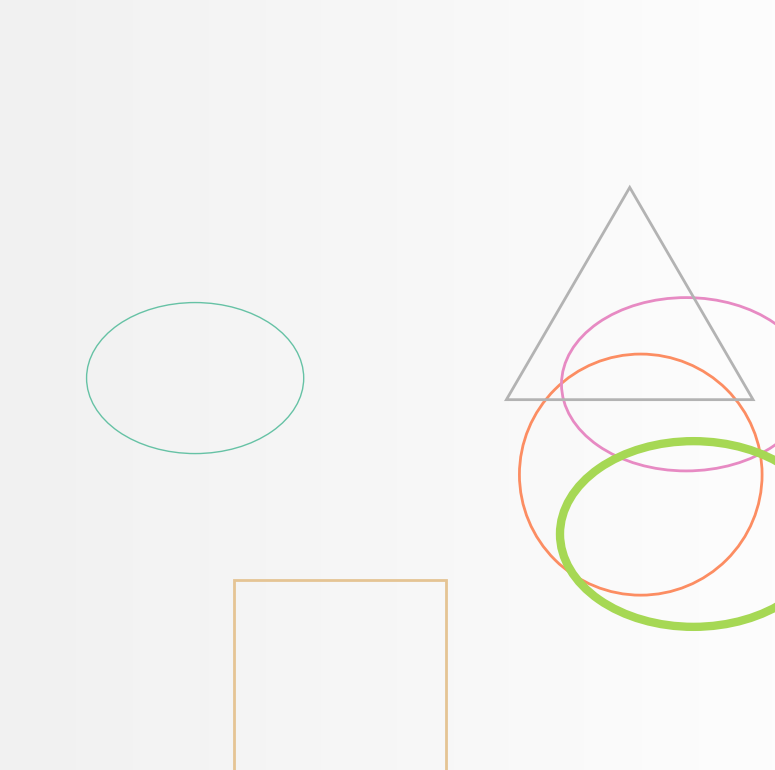[{"shape": "oval", "thickness": 0.5, "radius": 0.7, "center": [0.252, 0.509]}, {"shape": "circle", "thickness": 1, "radius": 0.78, "center": [0.827, 0.384]}, {"shape": "oval", "thickness": 1, "radius": 0.8, "center": [0.885, 0.501]}, {"shape": "oval", "thickness": 3, "radius": 0.86, "center": [0.895, 0.306]}, {"shape": "square", "thickness": 1, "radius": 0.69, "center": [0.439, 0.11]}, {"shape": "triangle", "thickness": 1, "radius": 0.92, "center": [0.813, 0.573]}]